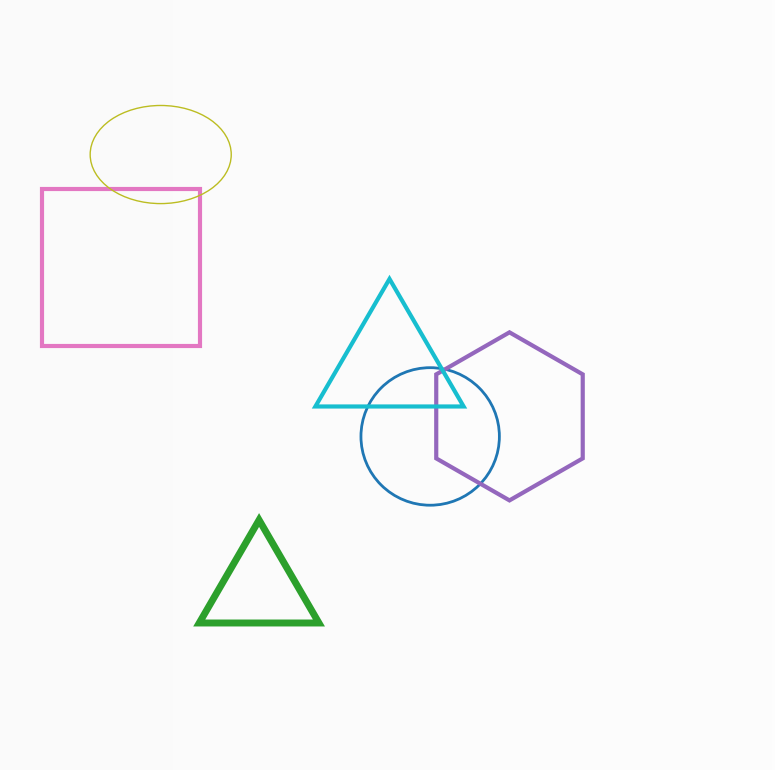[{"shape": "circle", "thickness": 1, "radius": 0.45, "center": [0.555, 0.433]}, {"shape": "triangle", "thickness": 2.5, "radius": 0.45, "center": [0.334, 0.236]}, {"shape": "hexagon", "thickness": 1.5, "radius": 0.55, "center": [0.657, 0.459]}, {"shape": "square", "thickness": 1.5, "radius": 0.51, "center": [0.156, 0.653]}, {"shape": "oval", "thickness": 0.5, "radius": 0.46, "center": [0.207, 0.799]}, {"shape": "triangle", "thickness": 1.5, "radius": 0.55, "center": [0.503, 0.527]}]